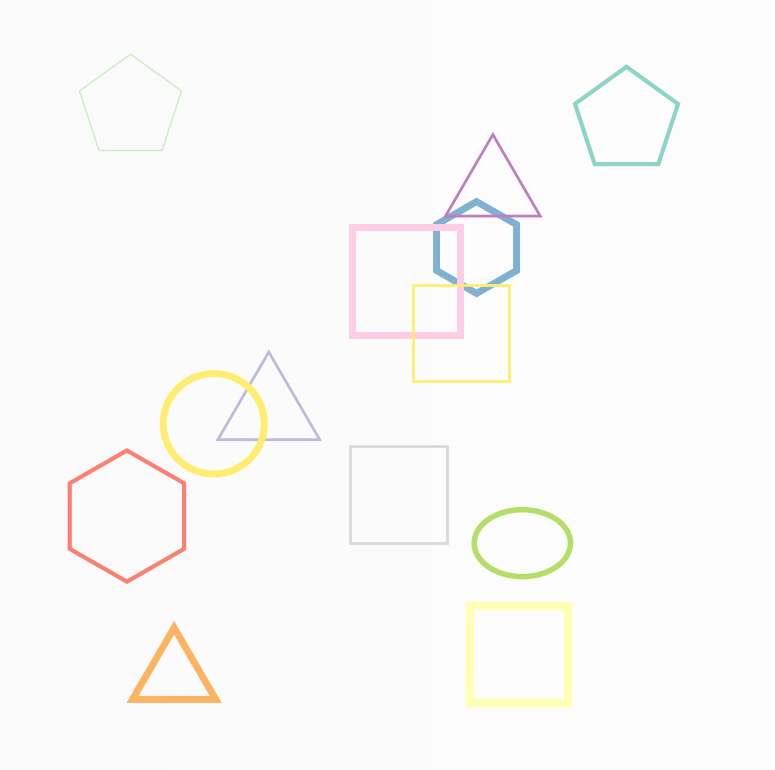[{"shape": "pentagon", "thickness": 1.5, "radius": 0.35, "center": [0.808, 0.843]}, {"shape": "square", "thickness": 3, "radius": 0.32, "center": [0.67, 0.15]}, {"shape": "triangle", "thickness": 1, "radius": 0.38, "center": [0.347, 0.467]}, {"shape": "hexagon", "thickness": 1.5, "radius": 0.43, "center": [0.164, 0.33]}, {"shape": "hexagon", "thickness": 2.5, "radius": 0.3, "center": [0.615, 0.679]}, {"shape": "triangle", "thickness": 2.5, "radius": 0.31, "center": [0.225, 0.123]}, {"shape": "oval", "thickness": 2, "radius": 0.31, "center": [0.674, 0.295]}, {"shape": "square", "thickness": 2.5, "radius": 0.35, "center": [0.524, 0.635]}, {"shape": "square", "thickness": 1, "radius": 0.31, "center": [0.514, 0.358]}, {"shape": "triangle", "thickness": 1, "radius": 0.35, "center": [0.636, 0.755]}, {"shape": "pentagon", "thickness": 0.5, "radius": 0.35, "center": [0.168, 0.86]}, {"shape": "square", "thickness": 1, "radius": 0.31, "center": [0.595, 0.568]}, {"shape": "circle", "thickness": 2.5, "radius": 0.33, "center": [0.276, 0.45]}]